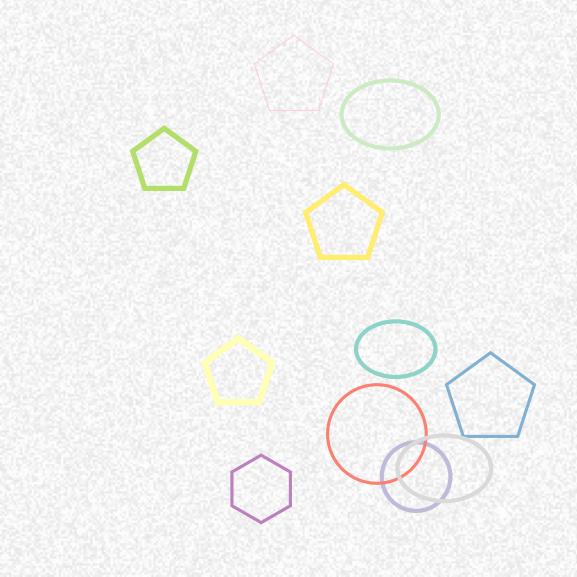[{"shape": "oval", "thickness": 2, "radius": 0.34, "center": [0.685, 0.395]}, {"shape": "pentagon", "thickness": 3, "radius": 0.31, "center": [0.413, 0.352]}, {"shape": "circle", "thickness": 2, "radius": 0.3, "center": [0.721, 0.174]}, {"shape": "circle", "thickness": 1.5, "radius": 0.43, "center": [0.653, 0.248]}, {"shape": "pentagon", "thickness": 1.5, "radius": 0.4, "center": [0.849, 0.308]}, {"shape": "pentagon", "thickness": 2.5, "radius": 0.29, "center": [0.284, 0.719]}, {"shape": "pentagon", "thickness": 0.5, "radius": 0.36, "center": [0.509, 0.866]}, {"shape": "oval", "thickness": 2, "radius": 0.41, "center": [0.769, 0.188]}, {"shape": "hexagon", "thickness": 1.5, "radius": 0.29, "center": [0.452, 0.153]}, {"shape": "oval", "thickness": 2, "radius": 0.42, "center": [0.676, 0.801]}, {"shape": "pentagon", "thickness": 2.5, "radius": 0.35, "center": [0.596, 0.61]}]